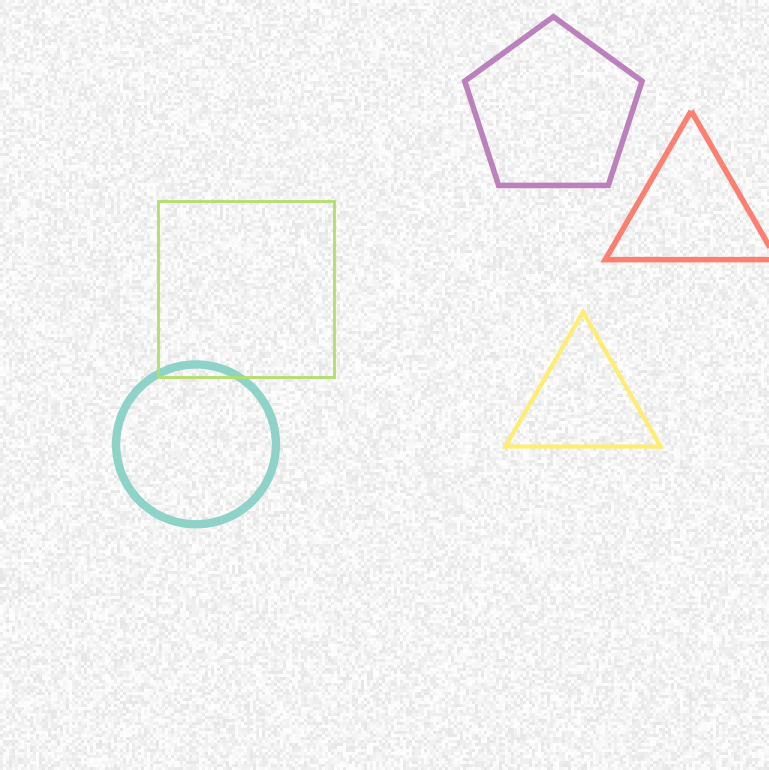[{"shape": "circle", "thickness": 3, "radius": 0.52, "center": [0.255, 0.423]}, {"shape": "triangle", "thickness": 2, "radius": 0.64, "center": [0.898, 0.727]}, {"shape": "square", "thickness": 1, "radius": 0.57, "center": [0.319, 0.624]}, {"shape": "pentagon", "thickness": 2, "radius": 0.61, "center": [0.719, 0.857]}, {"shape": "triangle", "thickness": 1.5, "radius": 0.58, "center": [0.757, 0.478]}]